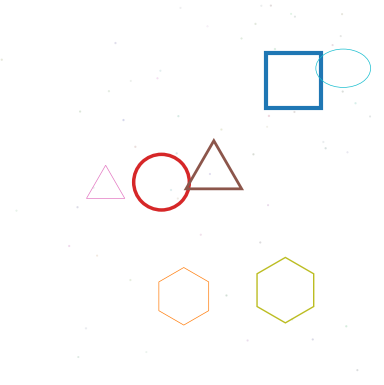[{"shape": "square", "thickness": 3, "radius": 0.36, "center": [0.763, 0.79]}, {"shape": "hexagon", "thickness": 0.5, "radius": 0.37, "center": [0.477, 0.23]}, {"shape": "circle", "thickness": 2.5, "radius": 0.36, "center": [0.419, 0.527]}, {"shape": "triangle", "thickness": 2, "radius": 0.42, "center": [0.555, 0.551]}, {"shape": "triangle", "thickness": 0.5, "radius": 0.29, "center": [0.274, 0.513]}, {"shape": "hexagon", "thickness": 1, "radius": 0.42, "center": [0.741, 0.246]}, {"shape": "oval", "thickness": 0.5, "radius": 0.36, "center": [0.892, 0.823]}]